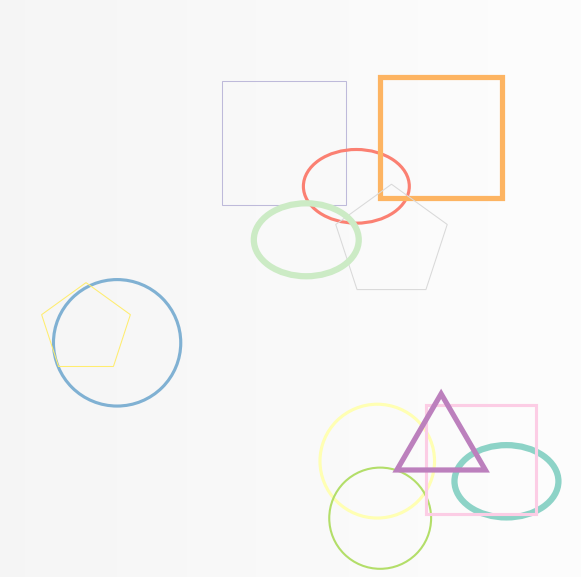[{"shape": "oval", "thickness": 3, "radius": 0.45, "center": [0.871, 0.166]}, {"shape": "circle", "thickness": 1.5, "radius": 0.49, "center": [0.649, 0.201]}, {"shape": "square", "thickness": 0.5, "radius": 0.54, "center": [0.489, 0.751]}, {"shape": "oval", "thickness": 1.5, "radius": 0.46, "center": [0.613, 0.676]}, {"shape": "circle", "thickness": 1.5, "radius": 0.55, "center": [0.201, 0.406]}, {"shape": "square", "thickness": 2.5, "radius": 0.52, "center": [0.759, 0.762]}, {"shape": "circle", "thickness": 1, "radius": 0.44, "center": [0.654, 0.102]}, {"shape": "square", "thickness": 1.5, "radius": 0.47, "center": [0.828, 0.203]}, {"shape": "pentagon", "thickness": 0.5, "radius": 0.5, "center": [0.674, 0.579]}, {"shape": "triangle", "thickness": 2.5, "radius": 0.44, "center": [0.759, 0.229]}, {"shape": "oval", "thickness": 3, "radius": 0.45, "center": [0.527, 0.584]}, {"shape": "pentagon", "thickness": 0.5, "radius": 0.4, "center": [0.148, 0.429]}]